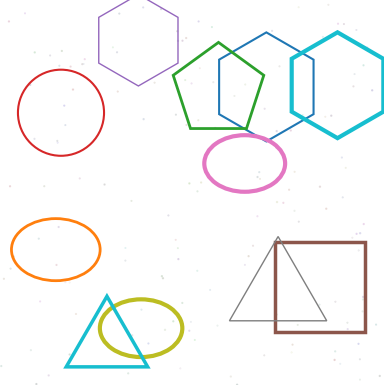[{"shape": "hexagon", "thickness": 1.5, "radius": 0.71, "center": [0.692, 0.774]}, {"shape": "oval", "thickness": 2, "radius": 0.58, "center": [0.145, 0.352]}, {"shape": "pentagon", "thickness": 2, "radius": 0.62, "center": [0.568, 0.766]}, {"shape": "circle", "thickness": 1.5, "radius": 0.56, "center": [0.158, 0.707]}, {"shape": "hexagon", "thickness": 1, "radius": 0.59, "center": [0.359, 0.896]}, {"shape": "square", "thickness": 2.5, "radius": 0.58, "center": [0.831, 0.255]}, {"shape": "oval", "thickness": 3, "radius": 0.52, "center": [0.636, 0.575]}, {"shape": "triangle", "thickness": 1, "radius": 0.73, "center": [0.722, 0.24]}, {"shape": "oval", "thickness": 3, "radius": 0.54, "center": [0.366, 0.148]}, {"shape": "hexagon", "thickness": 3, "radius": 0.69, "center": [0.877, 0.779]}, {"shape": "triangle", "thickness": 2.5, "radius": 0.61, "center": [0.278, 0.108]}]